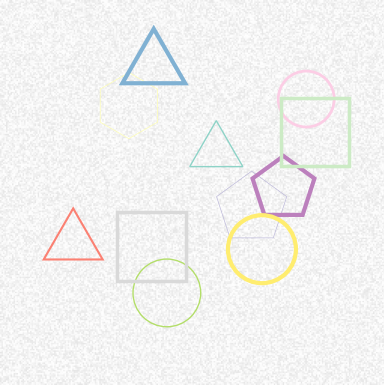[{"shape": "triangle", "thickness": 1, "radius": 0.4, "center": [0.562, 0.607]}, {"shape": "hexagon", "thickness": 0.5, "radius": 0.43, "center": [0.335, 0.726]}, {"shape": "pentagon", "thickness": 0.5, "radius": 0.48, "center": [0.654, 0.46]}, {"shape": "triangle", "thickness": 1.5, "radius": 0.44, "center": [0.19, 0.37]}, {"shape": "triangle", "thickness": 3, "radius": 0.47, "center": [0.399, 0.831]}, {"shape": "circle", "thickness": 1, "radius": 0.44, "center": [0.433, 0.239]}, {"shape": "circle", "thickness": 2, "radius": 0.36, "center": [0.795, 0.743]}, {"shape": "square", "thickness": 2.5, "radius": 0.45, "center": [0.394, 0.359]}, {"shape": "pentagon", "thickness": 3, "radius": 0.42, "center": [0.736, 0.51]}, {"shape": "square", "thickness": 2.5, "radius": 0.44, "center": [0.817, 0.657]}, {"shape": "circle", "thickness": 3, "radius": 0.44, "center": [0.68, 0.353]}]